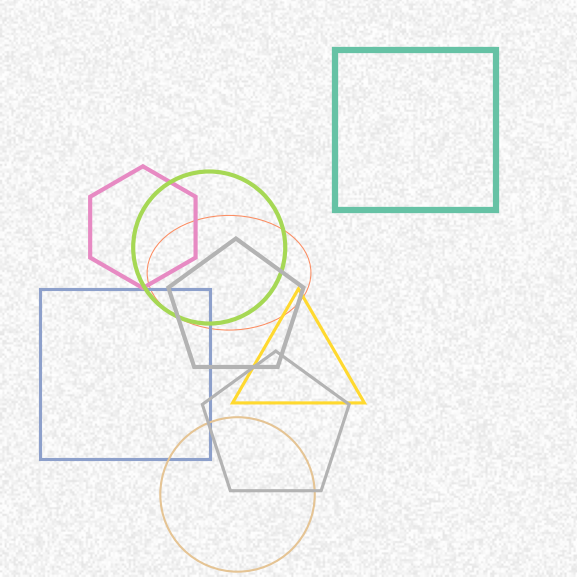[{"shape": "square", "thickness": 3, "radius": 0.7, "center": [0.72, 0.774]}, {"shape": "oval", "thickness": 0.5, "radius": 0.71, "center": [0.397, 0.527]}, {"shape": "square", "thickness": 1.5, "radius": 0.74, "center": [0.217, 0.352]}, {"shape": "hexagon", "thickness": 2, "radius": 0.53, "center": [0.247, 0.606]}, {"shape": "circle", "thickness": 2, "radius": 0.66, "center": [0.362, 0.571]}, {"shape": "triangle", "thickness": 1.5, "radius": 0.66, "center": [0.517, 0.367]}, {"shape": "circle", "thickness": 1, "radius": 0.67, "center": [0.411, 0.143]}, {"shape": "pentagon", "thickness": 1.5, "radius": 0.67, "center": [0.478, 0.258]}, {"shape": "pentagon", "thickness": 2, "radius": 0.61, "center": [0.408, 0.463]}]